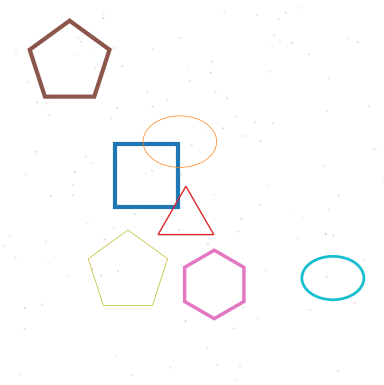[{"shape": "square", "thickness": 3, "radius": 0.41, "center": [0.38, 0.543]}, {"shape": "oval", "thickness": 0.5, "radius": 0.48, "center": [0.467, 0.632]}, {"shape": "triangle", "thickness": 1, "radius": 0.42, "center": [0.483, 0.432]}, {"shape": "pentagon", "thickness": 3, "radius": 0.54, "center": [0.181, 0.837]}, {"shape": "hexagon", "thickness": 2.5, "radius": 0.44, "center": [0.557, 0.261]}, {"shape": "pentagon", "thickness": 0.5, "radius": 0.54, "center": [0.332, 0.294]}, {"shape": "oval", "thickness": 2, "radius": 0.4, "center": [0.865, 0.278]}]